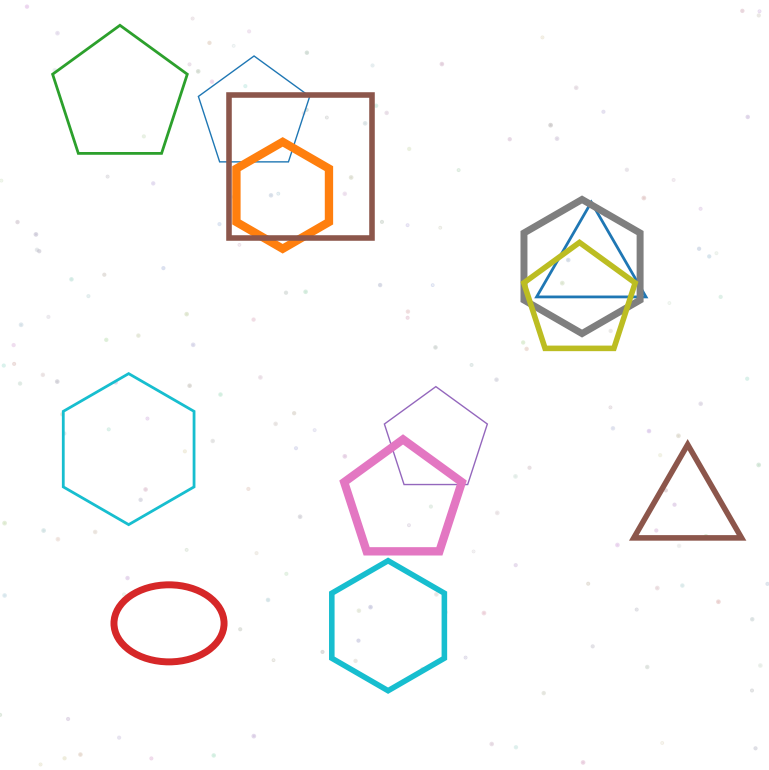[{"shape": "triangle", "thickness": 1, "radius": 0.41, "center": [0.768, 0.655]}, {"shape": "pentagon", "thickness": 0.5, "radius": 0.38, "center": [0.33, 0.851]}, {"shape": "hexagon", "thickness": 3, "radius": 0.35, "center": [0.367, 0.746]}, {"shape": "pentagon", "thickness": 1, "radius": 0.46, "center": [0.156, 0.875]}, {"shape": "oval", "thickness": 2.5, "radius": 0.36, "center": [0.22, 0.19]}, {"shape": "pentagon", "thickness": 0.5, "radius": 0.35, "center": [0.566, 0.428]}, {"shape": "triangle", "thickness": 2, "radius": 0.4, "center": [0.893, 0.342]}, {"shape": "square", "thickness": 2, "radius": 0.47, "center": [0.39, 0.784]}, {"shape": "pentagon", "thickness": 3, "radius": 0.4, "center": [0.523, 0.349]}, {"shape": "hexagon", "thickness": 2.5, "radius": 0.44, "center": [0.756, 0.654]}, {"shape": "pentagon", "thickness": 2, "radius": 0.38, "center": [0.753, 0.609]}, {"shape": "hexagon", "thickness": 1, "radius": 0.49, "center": [0.167, 0.417]}, {"shape": "hexagon", "thickness": 2, "radius": 0.42, "center": [0.504, 0.187]}]